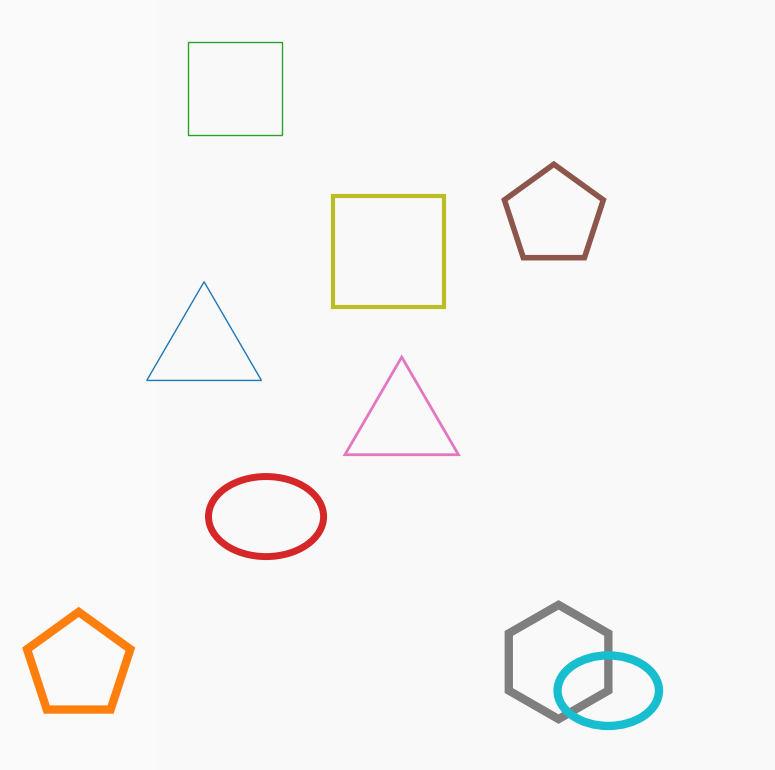[{"shape": "triangle", "thickness": 0.5, "radius": 0.43, "center": [0.263, 0.549]}, {"shape": "pentagon", "thickness": 3, "radius": 0.35, "center": [0.102, 0.135]}, {"shape": "square", "thickness": 0.5, "radius": 0.3, "center": [0.303, 0.885]}, {"shape": "oval", "thickness": 2.5, "radius": 0.37, "center": [0.343, 0.329]}, {"shape": "pentagon", "thickness": 2, "radius": 0.34, "center": [0.715, 0.72]}, {"shape": "triangle", "thickness": 1, "radius": 0.42, "center": [0.518, 0.452]}, {"shape": "hexagon", "thickness": 3, "radius": 0.37, "center": [0.721, 0.14]}, {"shape": "square", "thickness": 1.5, "radius": 0.36, "center": [0.501, 0.673]}, {"shape": "oval", "thickness": 3, "radius": 0.33, "center": [0.785, 0.103]}]